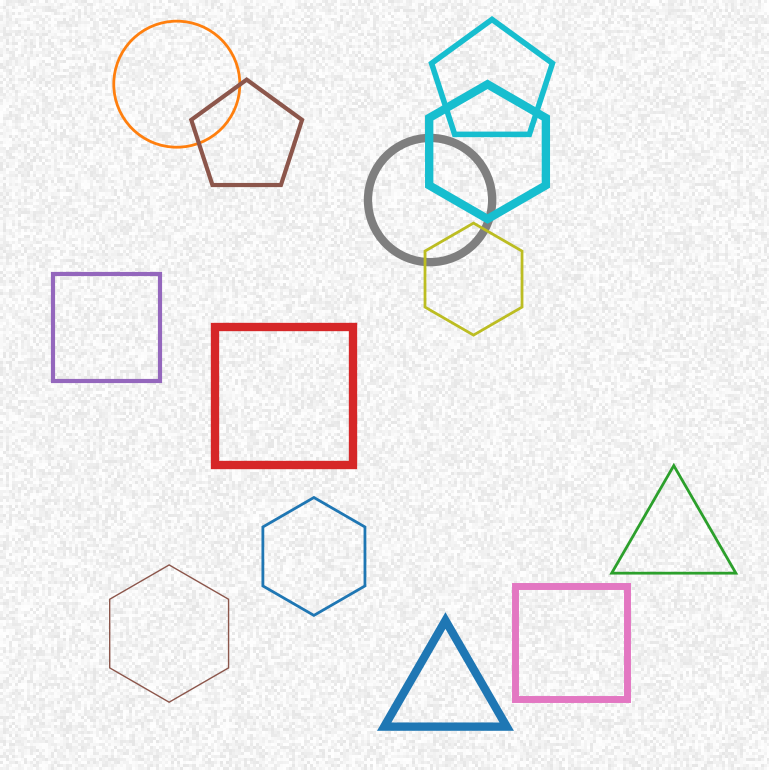[{"shape": "hexagon", "thickness": 1, "radius": 0.38, "center": [0.408, 0.277]}, {"shape": "triangle", "thickness": 3, "radius": 0.46, "center": [0.579, 0.102]}, {"shape": "circle", "thickness": 1, "radius": 0.41, "center": [0.23, 0.891]}, {"shape": "triangle", "thickness": 1, "radius": 0.47, "center": [0.875, 0.302]}, {"shape": "square", "thickness": 3, "radius": 0.45, "center": [0.369, 0.486]}, {"shape": "square", "thickness": 1.5, "radius": 0.35, "center": [0.138, 0.575]}, {"shape": "hexagon", "thickness": 0.5, "radius": 0.45, "center": [0.22, 0.177]}, {"shape": "pentagon", "thickness": 1.5, "radius": 0.38, "center": [0.32, 0.821]}, {"shape": "square", "thickness": 2.5, "radius": 0.37, "center": [0.741, 0.165]}, {"shape": "circle", "thickness": 3, "radius": 0.4, "center": [0.559, 0.74]}, {"shape": "hexagon", "thickness": 1, "radius": 0.36, "center": [0.615, 0.638]}, {"shape": "hexagon", "thickness": 3, "radius": 0.44, "center": [0.633, 0.803]}, {"shape": "pentagon", "thickness": 2, "radius": 0.41, "center": [0.639, 0.892]}]